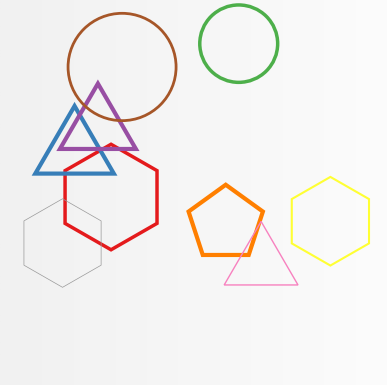[{"shape": "hexagon", "thickness": 2.5, "radius": 0.68, "center": [0.287, 0.488]}, {"shape": "triangle", "thickness": 3, "radius": 0.59, "center": [0.192, 0.608]}, {"shape": "circle", "thickness": 2.5, "radius": 0.5, "center": [0.616, 0.887]}, {"shape": "triangle", "thickness": 3, "radius": 0.57, "center": [0.253, 0.67]}, {"shape": "pentagon", "thickness": 3, "radius": 0.5, "center": [0.583, 0.419]}, {"shape": "hexagon", "thickness": 1.5, "radius": 0.58, "center": [0.853, 0.425]}, {"shape": "circle", "thickness": 2, "radius": 0.7, "center": [0.315, 0.826]}, {"shape": "triangle", "thickness": 1, "radius": 0.55, "center": [0.674, 0.315]}, {"shape": "hexagon", "thickness": 0.5, "radius": 0.57, "center": [0.161, 0.369]}]